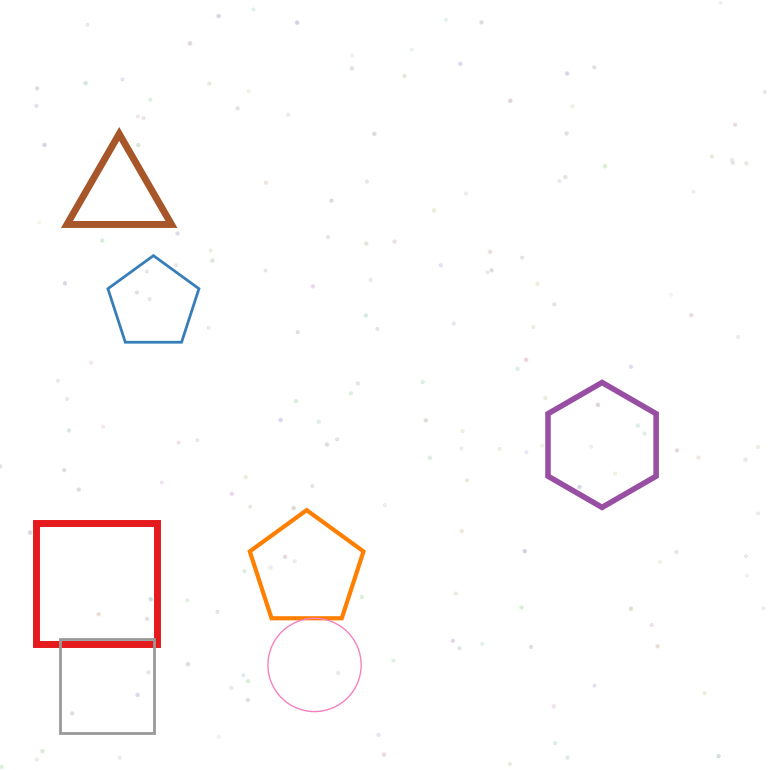[{"shape": "square", "thickness": 2.5, "radius": 0.39, "center": [0.125, 0.242]}, {"shape": "pentagon", "thickness": 1, "radius": 0.31, "center": [0.199, 0.606]}, {"shape": "hexagon", "thickness": 2, "radius": 0.41, "center": [0.782, 0.422]}, {"shape": "pentagon", "thickness": 1.5, "radius": 0.39, "center": [0.398, 0.26]}, {"shape": "triangle", "thickness": 2.5, "radius": 0.39, "center": [0.155, 0.748]}, {"shape": "circle", "thickness": 0.5, "radius": 0.3, "center": [0.408, 0.136]}, {"shape": "square", "thickness": 1, "radius": 0.3, "center": [0.139, 0.109]}]